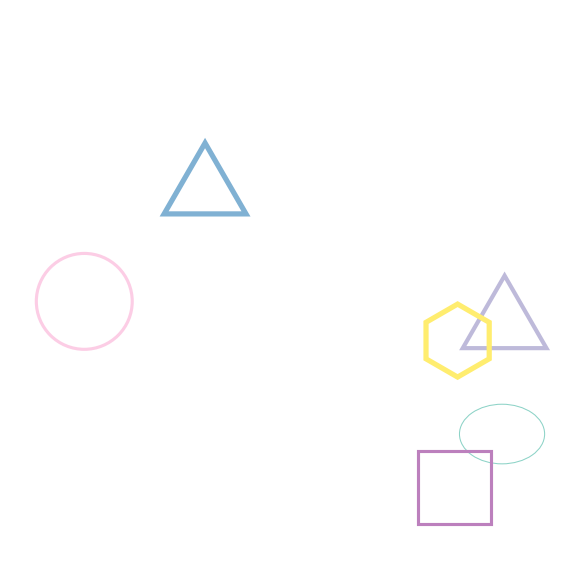[{"shape": "oval", "thickness": 0.5, "radius": 0.37, "center": [0.869, 0.248]}, {"shape": "triangle", "thickness": 2, "radius": 0.42, "center": [0.874, 0.438]}, {"shape": "triangle", "thickness": 2.5, "radius": 0.41, "center": [0.355, 0.67]}, {"shape": "circle", "thickness": 1.5, "radius": 0.42, "center": [0.146, 0.477]}, {"shape": "square", "thickness": 1.5, "radius": 0.32, "center": [0.787, 0.156]}, {"shape": "hexagon", "thickness": 2.5, "radius": 0.32, "center": [0.792, 0.409]}]